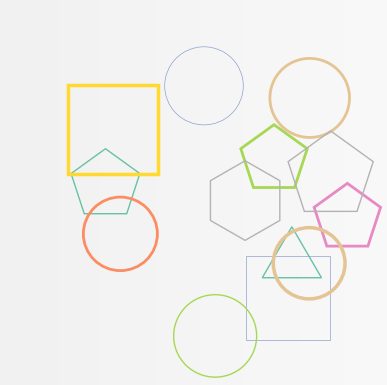[{"shape": "pentagon", "thickness": 1, "radius": 0.47, "center": [0.272, 0.52]}, {"shape": "triangle", "thickness": 1, "radius": 0.44, "center": [0.753, 0.323]}, {"shape": "circle", "thickness": 2, "radius": 0.48, "center": [0.311, 0.393]}, {"shape": "square", "thickness": 0.5, "radius": 0.55, "center": [0.744, 0.225]}, {"shape": "circle", "thickness": 0.5, "radius": 0.51, "center": [0.526, 0.777]}, {"shape": "pentagon", "thickness": 2, "radius": 0.45, "center": [0.896, 0.434]}, {"shape": "circle", "thickness": 1, "radius": 0.54, "center": [0.555, 0.127]}, {"shape": "pentagon", "thickness": 2, "radius": 0.45, "center": [0.707, 0.586]}, {"shape": "square", "thickness": 2.5, "radius": 0.58, "center": [0.293, 0.663]}, {"shape": "circle", "thickness": 2.5, "radius": 0.46, "center": [0.798, 0.316]}, {"shape": "circle", "thickness": 2, "radius": 0.51, "center": [0.799, 0.746]}, {"shape": "pentagon", "thickness": 1, "radius": 0.58, "center": [0.853, 0.544]}, {"shape": "hexagon", "thickness": 1, "radius": 0.52, "center": [0.633, 0.479]}]